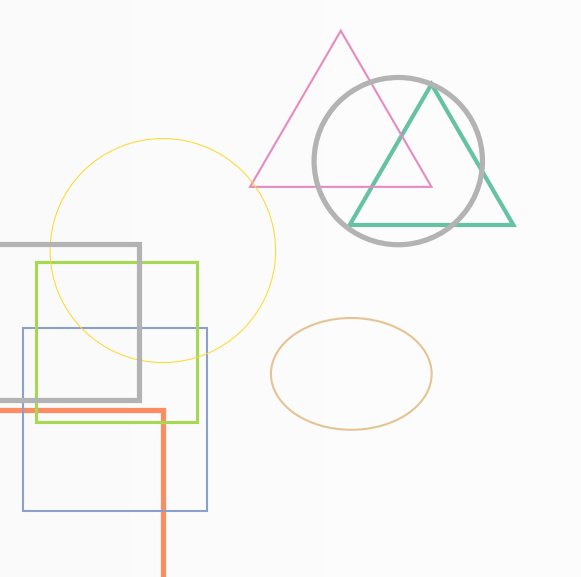[{"shape": "triangle", "thickness": 2, "radius": 0.81, "center": [0.742, 0.691]}, {"shape": "square", "thickness": 2.5, "radius": 0.88, "center": [0.105, 0.113]}, {"shape": "square", "thickness": 1, "radius": 0.79, "center": [0.198, 0.273]}, {"shape": "triangle", "thickness": 1, "radius": 0.9, "center": [0.586, 0.766]}, {"shape": "square", "thickness": 1.5, "radius": 0.69, "center": [0.2, 0.407]}, {"shape": "circle", "thickness": 0.5, "radius": 0.97, "center": [0.28, 0.565]}, {"shape": "oval", "thickness": 1, "radius": 0.69, "center": [0.604, 0.352]}, {"shape": "circle", "thickness": 2.5, "radius": 0.72, "center": [0.685, 0.72]}, {"shape": "square", "thickness": 2.5, "radius": 0.68, "center": [0.104, 0.441]}]